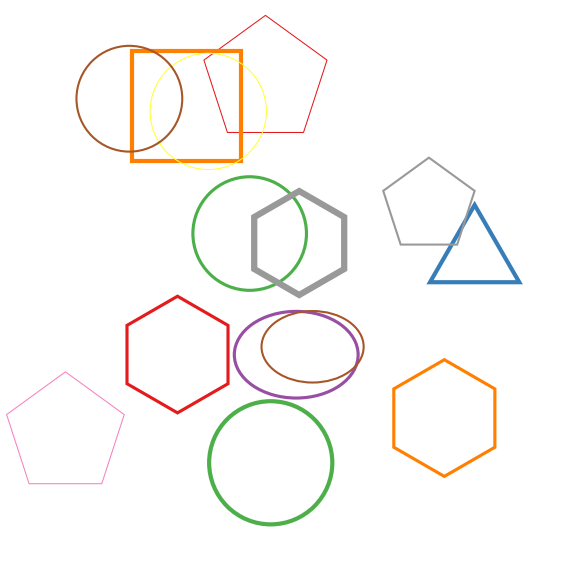[{"shape": "hexagon", "thickness": 1.5, "radius": 0.5, "center": [0.307, 0.385]}, {"shape": "pentagon", "thickness": 0.5, "radius": 0.56, "center": [0.46, 0.86]}, {"shape": "triangle", "thickness": 2, "radius": 0.45, "center": [0.822, 0.555]}, {"shape": "circle", "thickness": 2, "radius": 0.53, "center": [0.469, 0.198]}, {"shape": "circle", "thickness": 1.5, "radius": 0.49, "center": [0.432, 0.595]}, {"shape": "oval", "thickness": 1.5, "radius": 0.54, "center": [0.513, 0.385]}, {"shape": "hexagon", "thickness": 1.5, "radius": 0.51, "center": [0.769, 0.275]}, {"shape": "square", "thickness": 2, "radius": 0.47, "center": [0.323, 0.815]}, {"shape": "circle", "thickness": 0.5, "radius": 0.5, "center": [0.361, 0.806]}, {"shape": "circle", "thickness": 1, "radius": 0.46, "center": [0.224, 0.828]}, {"shape": "oval", "thickness": 1, "radius": 0.44, "center": [0.541, 0.399]}, {"shape": "pentagon", "thickness": 0.5, "radius": 0.54, "center": [0.113, 0.248]}, {"shape": "hexagon", "thickness": 3, "radius": 0.45, "center": [0.518, 0.578]}, {"shape": "pentagon", "thickness": 1, "radius": 0.42, "center": [0.743, 0.643]}]